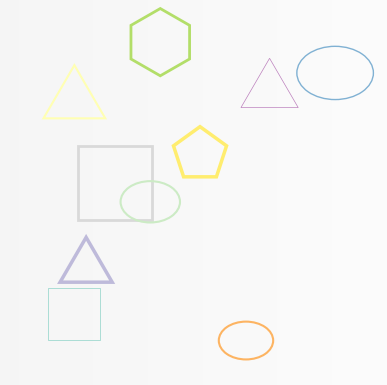[{"shape": "square", "thickness": 0.5, "radius": 0.34, "center": [0.191, 0.184]}, {"shape": "triangle", "thickness": 1.5, "radius": 0.46, "center": [0.192, 0.739]}, {"shape": "triangle", "thickness": 2.5, "radius": 0.39, "center": [0.222, 0.306]}, {"shape": "oval", "thickness": 1, "radius": 0.49, "center": [0.865, 0.811]}, {"shape": "oval", "thickness": 1.5, "radius": 0.35, "center": [0.635, 0.116]}, {"shape": "hexagon", "thickness": 2, "radius": 0.44, "center": [0.414, 0.89]}, {"shape": "square", "thickness": 2, "radius": 0.48, "center": [0.298, 0.524]}, {"shape": "triangle", "thickness": 0.5, "radius": 0.43, "center": [0.696, 0.763]}, {"shape": "oval", "thickness": 1.5, "radius": 0.38, "center": [0.388, 0.476]}, {"shape": "pentagon", "thickness": 2.5, "radius": 0.36, "center": [0.516, 0.599]}]